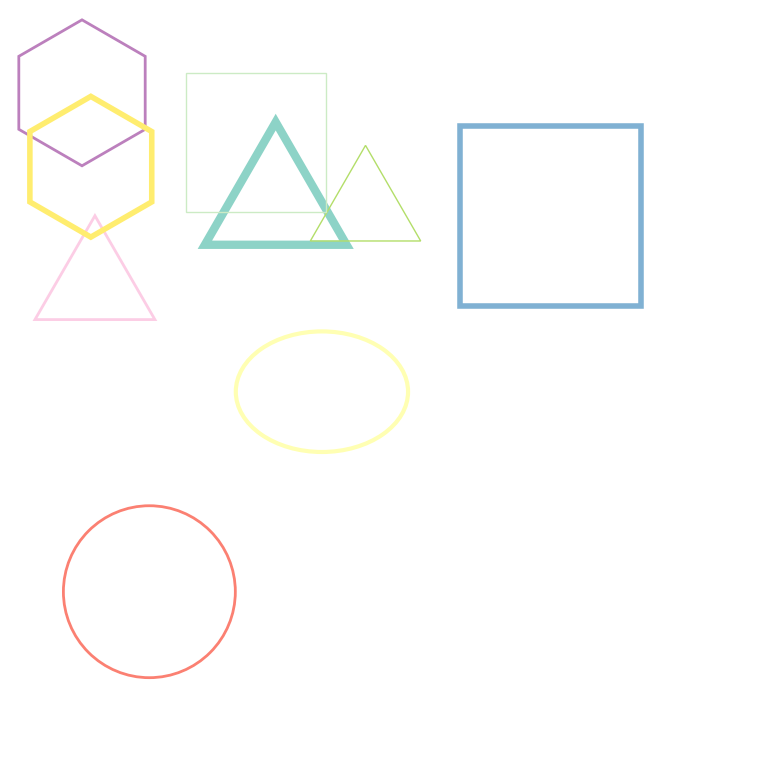[{"shape": "triangle", "thickness": 3, "radius": 0.53, "center": [0.358, 0.735]}, {"shape": "oval", "thickness": 1.5, "radius": 0.56, "center": [0.418, 0.491]}, {"shape": "circle", "thickness": 1, "radius": 0.56, "center": [0.194, 0.232]}, {"shape": "square", "thickness": 2, "radius": 0.59, "center": [0.715, 0.72]}, {"shape": "triangle", "thickness": 0.5, "radius": 0.41, "center": [0.475, 0.728]}, {"shape": "triangle", "thickness": 1, "radius": 0.45, "center": [0.123, 0.63]}, {"shape": "hexagon", "thickness": 1, "radius": 0.47, "center": [0.106, 0.879]}, {"shape": "square", "thickness": 0.5, "radius": 0.45, "center": [0.333, 0.815]}, {"shape": "hexagon", "thickness": 2, "radius": 0.46, "center": [0.118, 0.783]}]